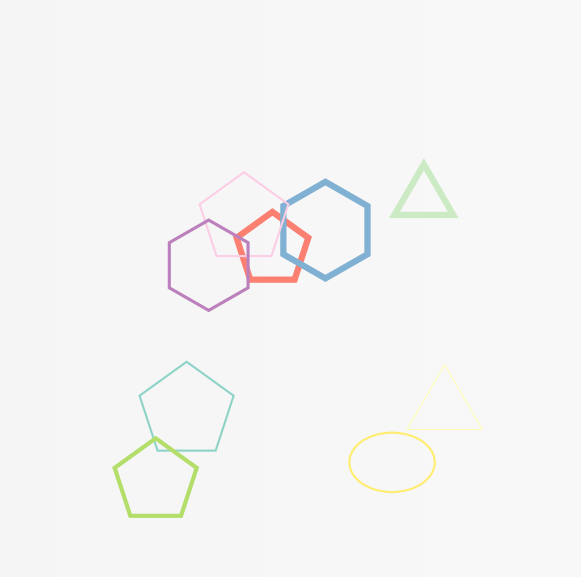[{"shape": "pentagon", "thickness": 1, "radius": 0.43, "center": [0.321, 0.288]}, {"shape": "triangle", "thickness": 0.5, "radius": 0.37, "center": [0.765, 0.293]}, {"shape": "pentagon", "thickness": 3, "radius": 0.32, "center": [0.469, 0.567]}, {"shape": "hexagon", "thickness": 3, "radius": 0.42, "center": [0.56, 0.601]}, {"shape": "pentagon", "thickness": 2, "radius": 0.37, "center": [0.268, 0.166]}, {"shape": "pentagon", "thickness": 1, "radius": 0.4, "center": [0.42, 0.621]}, {"shape": "hexagon", "thickness": 1.5, "radius": 0.39, "center": [0.359, 0.54]}, {"shape": "triangle", "thickness": 3, "radius": 0.29, "center": [0.729, 0.656]}, {"shape": "oval", "thickness": 1, "radius": 0.37, "center": [0.674, 0.199]}]